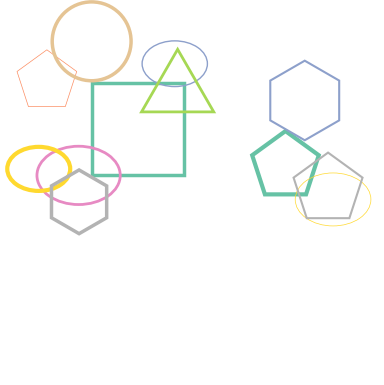[{"shape": "square", "thickness": 2.5, "radius": 0.6, "center": [0.358, 0.664]}, {"shape": "pentagon", "thickness": 3, "radius": 0.45, "center": [0.742, 0.569]}, {"shape": "pentagon", "thickness": 0.5, "radius": 0.41, "center": [0.122, 0.789]}, {"shape": "oval", "thickness": 1, "radius": 0.42, "center": [0.454, 0.835]}, {"shape": "hexagon", "thickness": 1.5, "radius": 0.52, "center": [0.792, 0.739]}, {"shape": "oval", "thickness": 2, "radius": 0.54, "center": [0.204, 0.544]}, {"shape": "triangle", "thickness": 2, "radius": 0.54, "center": [0.461, 0.764]}, {"shape": "oval", "thickness": 0.5, "radius": 0.49, "center": [0.865, 0.482]}, {"shape": "oval", "thickness": 3, "radius": 0.41, "center": [0.101, 0.561]}, {"shape": "circle", "thickness": 2.5, "radius": 0.51, "center": [0.238, 0.893]}, {"shape": "hexagon", "thickness": 2.5, "radius": 0.41, "center": [0.205, 0.476]}, {"shape": "pentagon", "thickness": 1.5, "radius": 0.47, "center": [0.852, 0.509]}]